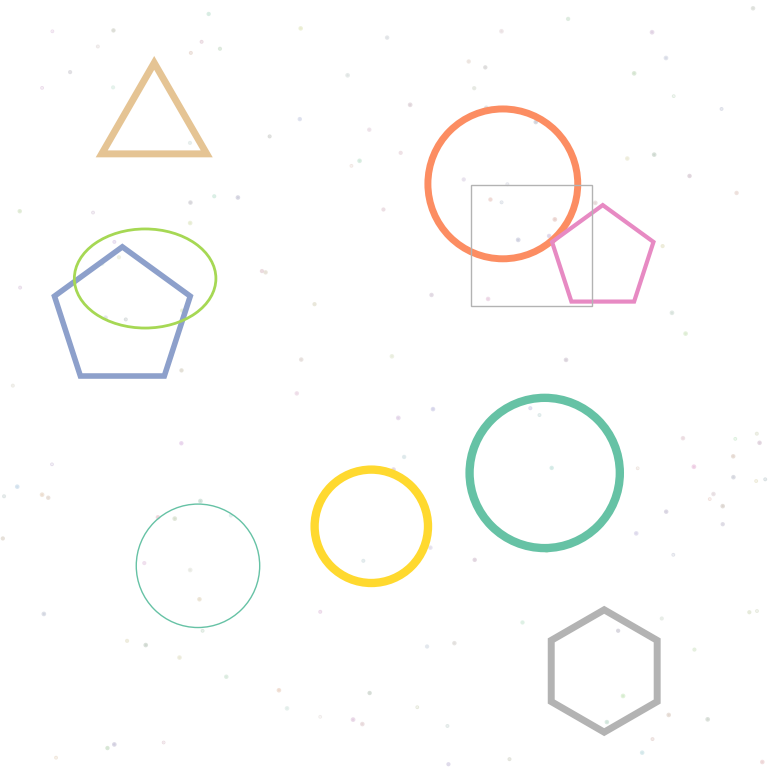[{"shape": "circle", "thickness": 0.5, "radius": 0.4, "center": [0.257, 0.265]}, {"shape": "circle", "thickness": 3, "radius": 0.49, "center": [0.707, 0.386]}, {"shape": "circle", "thickness": 2.5, "radius": 0.49, "center": [0.653, 0.761]}, {"shape": "pentagon", "thickness": 2, "radius": 0.46, "center": [0.159, 0.587]}, {"shape": "pentagon", "thickness": 1.5, "radius": 0.35, "center": [0.783, 0.664]}, {"shape": "oval", "thickness": 1, "radius": 0.46, "center": [0.188, 0.638]}, {"shape": "circle", "thickness": 3, "radius": 0.37, "center": [0.482, 0.316]}, {"shape": "triangle", "thickness": 2.5, "radius": 0.39, "center": [0.2, 0.84]}, {"shape": "square", "thickness": 0.5, "radius": 0.39, "center": [0.69, 0.681]}, {"shape": "hexagon", "thickness": 2.5, "radius": 0.4, "center": [0.785, 0.129]}]